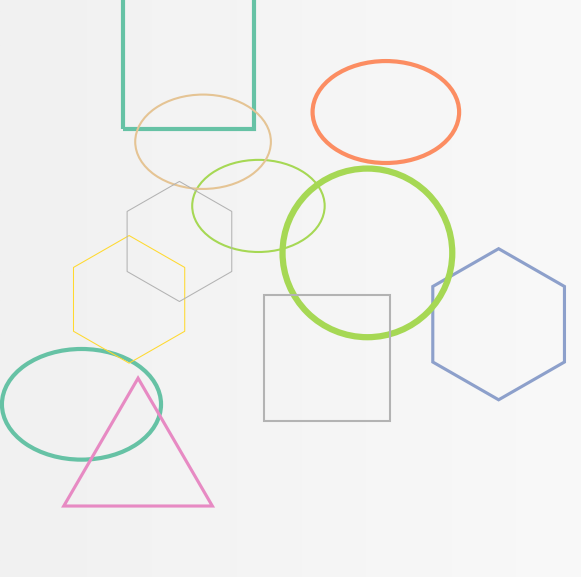[{"shape": "square", "thickness": 2, "radius": 0.57, "center": [0.325, 0.889]}, {"shape": "oval", "thickness": 2, "radius": 0.68, "center": [0.14, 0.299]}, {"shape": "oval", "thickness": 2, "radius": 0.63, "center": [0.664, 0.805]}, {"shape": "hexagon", "thickness": 1.5, "radius": 0.65, "center": [0.858, 0.438]}, {"shape": "triangle", "thickness": 1.5, "radius": 0.74, "center": [0.238, 0.197]}, {"shape": "circle", "thickness": 3, "radius": 0.73, "center": [0.632, 0.561]}, {"shape": "oval", "thickness": 1, "radius": 0.57, "center": [0.445, 0.643]}, {"shape": "hexagon", "thickness": 0.5, "radius": 0.55, "center": [0.222, 0.481]}, {"shape": "oval", "thickness": 1, "radius": 0.58, "center": [0.349, 0.754]}, {"shape": "square", "thickness": 1, "radius": 0.54, "center": [0.563, 0.379]}, {"shape": "hexagon", "thickness": 0.5, "radius": 0.52, "center": [0.309, 0.581]}]